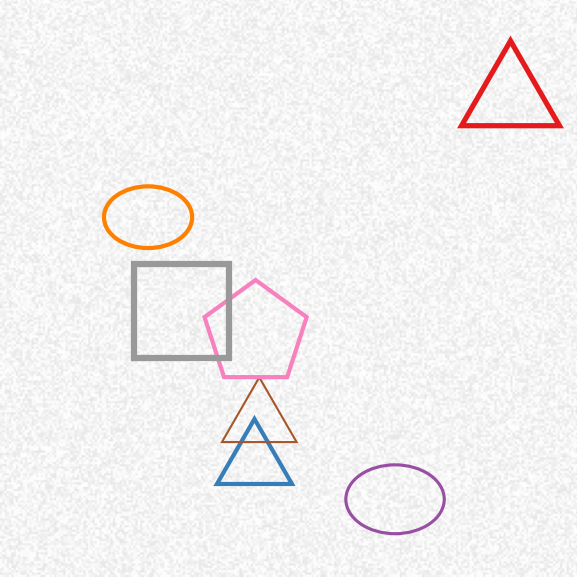[{"shape": "triangle", "thickness": 2.5, "radius": 0.49, "center": [0.884, 0.83]}, {"shape": "triangle", "thickness": 2, "radius": 0.37, "center": [0.441, 0.199]}, {"shape": "oval", "thickness": 1.5, "radius": 0.43, "center": [0.684, 0.135]}, {"shape": "oval", "thickness": 2, "radius": 0.38, "center": [0.256, 0.623]}, {"shape": "triangle", "thickness": 1, "radius": 0.37, "center": [0.449, 0.271]}, {"shape": "pentagon", "thickness": 2, "radius": 0.46, "center": [0.443, 0.421]}, {"shape": "square", "thickness": 3, "radius": 0.41, "center": [0.314, 0.461]}]